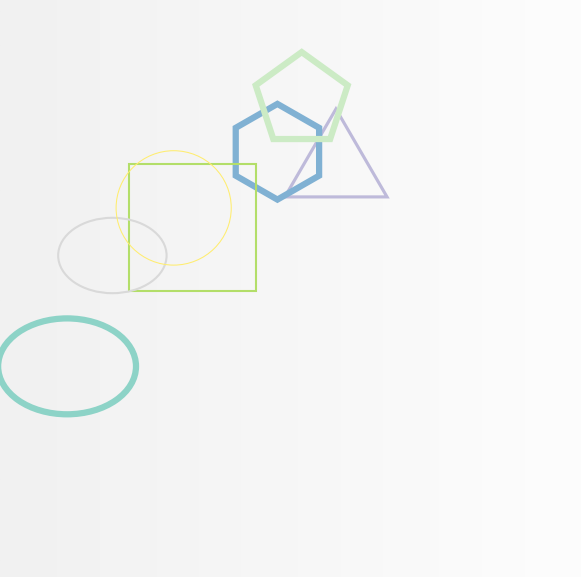[{"shape": "oval", "thickness": 3, "radius": 0.59, "center": [0.115, 0.365]}, {"shape": "triangle", "thickness": 1.5, "radius": 0.51, "center": [0.578, 0.709]}, {"shape": "hexagon", "thickness": 3, "radius": 0.41, "center": [0.477, 0.736]}, {"shape": "square", "thickness": 1, "radius": 0.55, "center": [0.331, 0.605]}, {"shape": "oval", "thickness": 1, "radius": 0.47, "center": [0.193, 0.557]}, {"shape": "pentagon", "thickness": 3, "radius": 0.42, "center": [0.519, 0.826]}, {"shape": "circle", "thickness": 0.5, "radius": 0.5, "center": [0.299, 0.639]}]